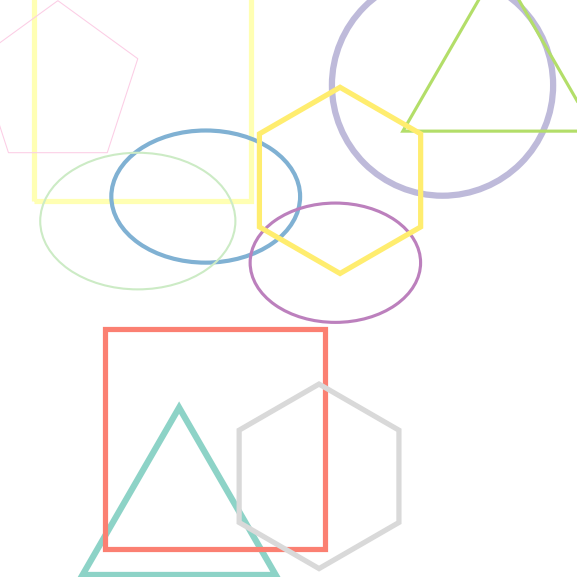[{"shape": "triangle", "thickness": 3, "radius": 0.97, "center": [0.31, 0.1]}, {"shape": "square", "thickness": 2.5, "radius": 0.94, "center": [0.247, 0.839]}, {"shape": "circle", "thickness": 3, "radius": 0.96, "center": [0.766, 0.852]}, {"shape": "square", "thickness": 2.5, "radius": 0.95, "center": [0.373, 0.239]}, {"shape": "oval", "thickness": 2, "radius": 0.82, "center": [0.356, 0.659]}, {"shape": "triangle", "thickness": 1.5, "radius": 0.96, "center": [0.864, 0.868]}, {"shape": "pentagon", "thickness": 0.5, "radius": 0.73, "center": [0.1, 0.852]}, {"shape": "hexagon", "thickness": 2.5, "radius": 0.8, "center": [0.552, 0.174]}, {"shape": "oval", "thickness": 1.5, "radius": 0.74, "center": [0.581, 0.544]}, {"shape": "oval", "thickness": 1, "radius": 0.84, "center": [0.239, 0.616]}, {"shape": "hexagon", "thickness": 2.5, "radius": 0.81, "center": [0.589, 0.687]}]